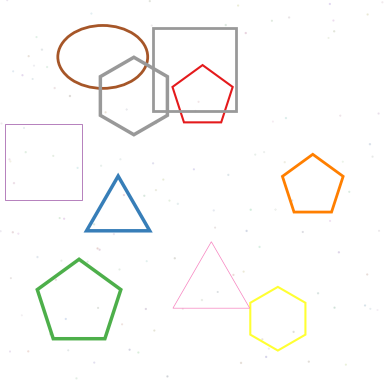[{"shape": "pentagon", "thickness": 1.5, "radius": 0.41, "center": [0.526, 0.749]}, {"shape": "triangle", "thickness": 2.5, "radius": 0.47, "center": [0.307, 0.448]}, {"shape": "pentagon", "thickness": 2.5, "radius": 0.57, "center": [0.205, 0.212]}, {"shape": "square", "thickness": 0.5, "radius": 0.5, "center": [0.114, 0.579]}, {"shape": "pentagon", "thickness": 2, "radius": 0.41, "center": [0.812, 0.516]}, {"shape": "hexagon", "thickness": 1.5, "radius": 0.41, "center": [0.722, 0.172]}, {"shape": "oval", "thickness": 2, "radius": 0.58, "center": [0.267, 0.852]}, {"shape": "triangle", "thickness": 0.5, "radius": 0.58, "center": [0.549, 0.257]}, {"shape": "square", "thickness": 2, "radius": 0.54, "center": [0.506, 0.82]}, {"shape": "hexagon", "thickness": 2.5, "radius": 0.5, "center": [0.348, 0.751]}]